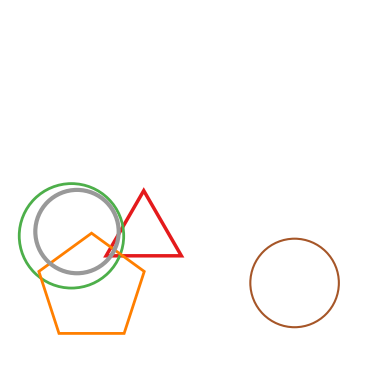[{"shape": "triangle", "thickness": 2.5, "radius": 0.56, "center": [0.373, 0.392]}, {"shape": "circle", "thickness": 2, "radius": 0.68, "center": [0.186, 0.387]}, {"shape": "pentagon", "thickness": 2, "radius": 0.72, "center": [0.238, 0.25]}, {"shape": "circle", "thickness": 1.5, "radius": 0.57, "center": [0.765, 0.265]}, {"shape": "circle", "thickness": 3, "radius": 0.54, "center": [0.2, 0.399]}]